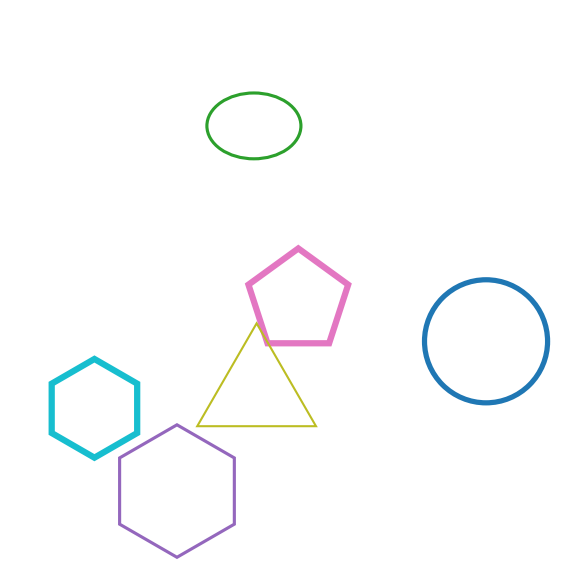[{"shape": "circle", "thickness": 2.5, "radius": 0.53, "center": [0.842, 0.408]}, {"shape": "oval", "thickness": 1.5, "radius": 0.41, "center": [0.44, 0.781]}, {"shape": "hexagon", "thickness": 1.5, "radius": 0.57, "center": [0.306, 0.149]}, {"shape": "pentagon", "thickness": 3, "radius": 0.45, "center": [0.517, 0.478]}, {"shape": "triangle", "thickness": 1, "radius": 0.59, "center": [0.444, 0.32]}, {"shape": "hexagon", "thickness": 3, "radius": 0.43, "center": [0.164, 0.292]}]